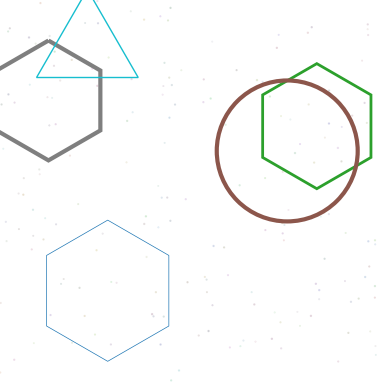[{"shape": "hexagon", "thickness": 0.5, "radius": 0.92, "center": [0.28, 0.245]}, {"shape": "hexagon", "thickness": 2, "radius": 0.81, "center": [0.823, 0.672]}, {"shape": "circle", "thickness": 3, "radius": 0.92, "center": [0.746, 0.608]}, {"shape": "hexagon", "thickness": 3, "radius": 0.78, "center": [0.126, 0.739]}, {"shape": "triangle", "thickness": 1, "radius": 0.76, "center": [0.227, 0.875]}]